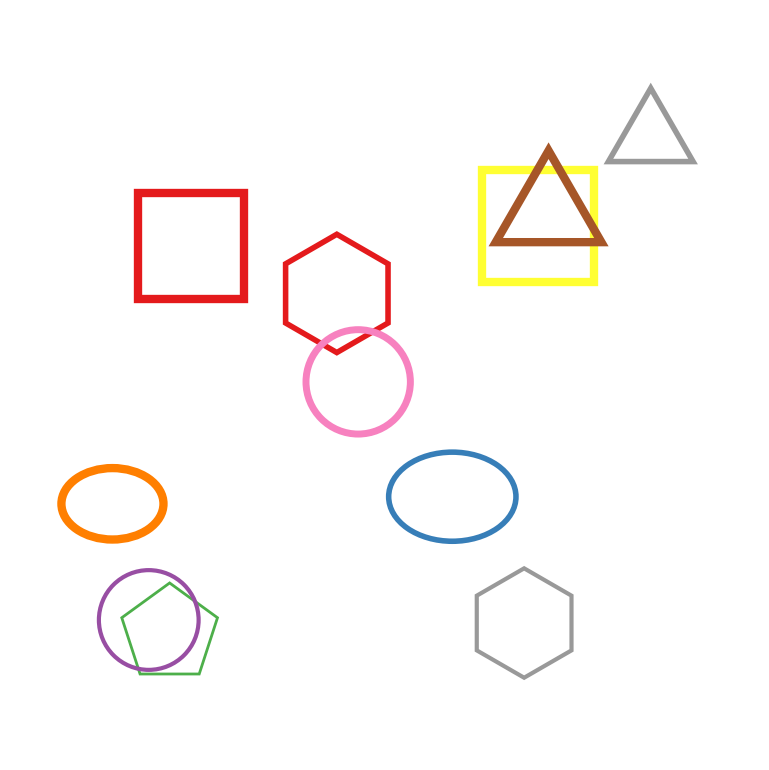[{"shape": "hexagon", "thickness": 2, "radius": 0.38, "center": [0.437, 0.619]}, {"shape": "square", "thickness": 3, "radius": 0.35, "center": [0.248, 0.681]}, {"shape": "oval", "thickness": 2, "radius": 0.41, "center": [0.587, 0.355]}, {"shape": "pentagon", "thickness": 1, "radius": 0.33, "center": [0.22, 0.178]}, {"shape": "circle", "thickness": 1.5, "radius": 0.32, "center": [0.193, 0.195]}, {"shape": "oval", "thickness": 3, "radius": 0.33, "center": [0.146, 0.346]}, {"shape": "square", "thickness": 3, "radius": 0.36, "center": [0.699, 0.706]}, {"shape": "triangle", "thickness": 3, "radius": 0.4, "center": [0.712, 0.725]}, {"shape": "circle", "thickness": 2.5, "radius": 0.34, "center": [0.465, 0.504]}, {"shape": "hexagon", "thickness": 1.5, "radius": 0.36, "center": [0.681, 0.191]}, {"shape": "triangle", "thickness": 2, "radius": 0.32, "center": [0.845, 0.822]}]